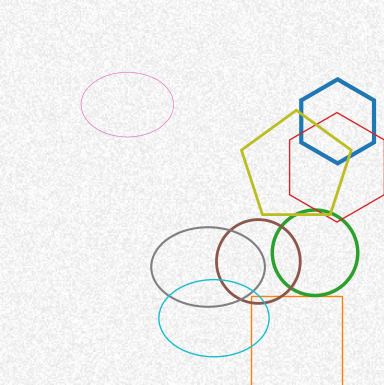[{"shape": "hexagon", "thickness": 3, "radius": 0.55, "center": [0.877, 0.685]}, {"shape": "square", "thickness": 1, "radius": 0.59, "center": [0.77, 0.113]}, {"shape": "circle", "thickness": 2.5, "radius": 0.55, "center": [0.818, 0.343]}, {"shape": "hexagon", "thickness": 1, "radius": 0.71, "center": [0.875, 0.565]}, {"shape": "circle", "thickness": 2, "radius": 0.54, "center": [0.671, 0.321]}, {"shape": "oval", "thickness": 0.5, "radius": 0.6, "center": [0.331, 0.728]}, {"shape": "oval", "thickness": 1.5, "radius": 0.74, "center": [0.54, 0.306]}, {"shape": "pentagon", "thickness": 2, "radius": 0.75, "center": [0.77, 0.564]}, {"shape": "oval", "thickness": 1, "radius": 0.72, "center": [0.556, 0.173]}]